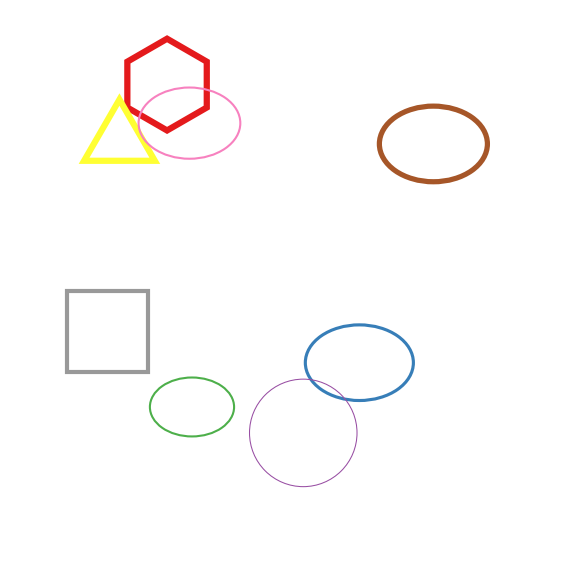[{"shape": "hexagon", "thickness": 3, "radius": 0.4, "center": [0.289, 0.853]}, {"shape": "oval", "thickness": 1.5, "radius": 0.47, "center": [0.622, 0.371]}, {"shape": "oval", "thickness": 1, "radius": 0.36, "center": [0.332, 0.294]}, {"shape": "circle", "thickness": 0.5, "radius": 0.47, "center": [0.525, 0.25]}, {"shape": "triangle", "thickness": 3, "radius": 0.35, "center": [0.207, 0.756]}, {"shape": "oval", "thickness": 2.5, "radius": 0.47, "center": [0.75, 0.75]}, {"shape": "oval", "thickness": 1, "radius": 0.44, "center": [0.328, 0.786]}, {"shape": "square", "thickness": 2, "radius": 0.35, "center": [0.187, 0.424]}]